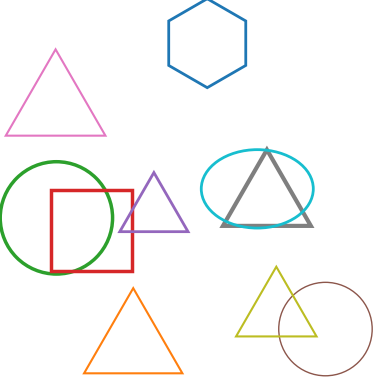[{"shape": "hexagon", "thickness": 2, "radius": 0.58, "center": [0.538, 0.888]}, {"shape": "triangle", "thickness": 1.5, "radius": 0.74, "center": [0.346, 0.104]}, {"shape": "circle", "thickness": 2.5, "radius": 0.73, "center": [0.147, 0.434]}, {"shape": "square", "thickness": 2.5, "radius": 0.53, "center": [0.237, 0.402]}, {"shape": "triangle", "thickness": 2, "radius": 0.51, "center": [0.4, 0.449]}, {"shape": "circle", "thickness": 1, "radius": 0.61, "center": [0.845, 0.145]}, {"shape": "triangle", "thickness": 1.5, "radius": 0.75, "center": [0.144, 0.722]}, {"shape": "triangle", "thickness": 3, "radius": 0.66, "center": [0.693, 0.479]}, {"shape": "triangle", "thickness": 1.5, "radius": 0.6, "center": [0.718, 0.186]}, {"shape": "oval", "thickness": 2, "radius": 0.73, "center": [0.668, 0.509]}]